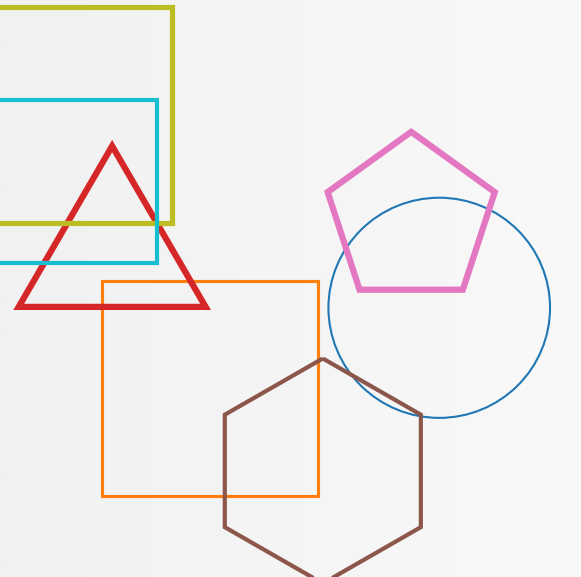[{"shape": "circle", "thickness": 1, "radius": 0.95, "center": [0.756, 0.466]}, {"shape": "square", "thickness": 1.5, "radius": 0.93, "center": [0.361, 0.327]}, {"shape": "triangle", "thickness": 3, "radius": 0.93, "center": [0.193, 0.561]}, {"shape": "hexagon", "thickness": 2, "radius": 0.97, "center": [0.555, 0.184]}, {"shape": "pentagon", "thickness": 3, "radius": 0.76, "center": [0.707, 0.62]}, {"shape": "square", "thickness": 2.5, "radius": 0.94, "center": [0.108, 0.8]}, {"shape": "square", "thickness": 2, "radius": 0.71, "center": [0.128, 0.685]}]